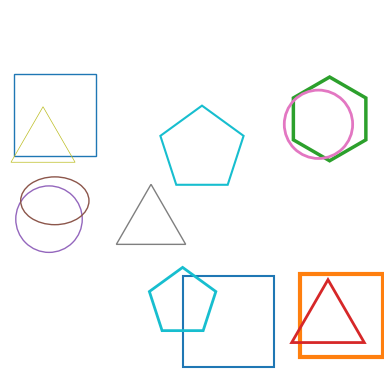[{"shape": "square", "thickness": 1.5, "radius": 0.59, "center": [0.593, 0.166]}, {"shape": "square", "thickness": 1, "radius": 0.54, "center": [0.143, 0.701]}, {"shape": "square", "thickness": 3, "radius": 0.54, "center": [0.886, 0.181]}, {"shape": "hexagon", "thickness": 2.5, "radius": 0.54, "center": [0.856, 0.691]}, {"shape": "triangle", "thickness": 2, "radius": 0.54, "center": [0.852, 0.165]}, {"shape": "circle", "thickness": 1, "radius": 0.43, "center": [0.127, 0.431]}, {"shape": "oval", "thickness": 1, "radius": 0.44, "center": [0.142, 0.478]}, {"shape": "circle", "thickness": 2, "radius": 0.44, "center": [0.827, 0.677]}, {"shape": "triangle", "thickness": 1, "radius": 0.52, "center": [0.392, 0.417]}, {"shape": "triangle", "thickness": 0.5, "radius": 0.48, "center": [0.112, 0.627]}, {"shape": "pentagon", "thickness": 2, "radius": 0.45, "center": [0.474, 0.215]}, {"shape": "pentagon", "thickness": 1.5, "radius": 0.57, "center": [0.525, 0.612]}]